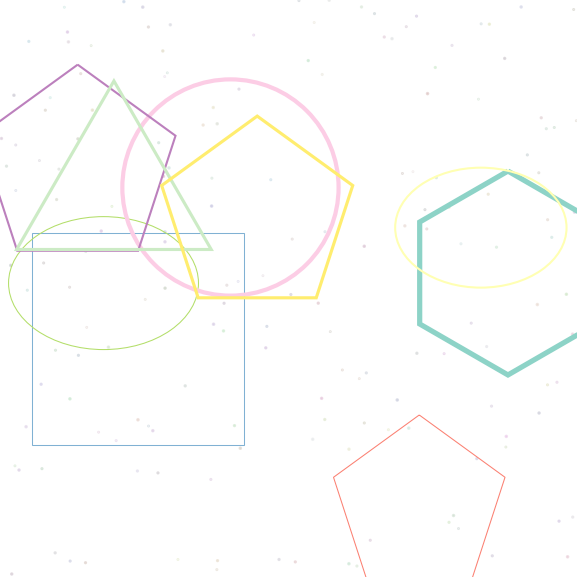[{"shape": "hexagon", "thickness": 2.5, "radius": 0.88, "center": [0.88, 0.526]}, {"shape": "oval", "thickness": 1, "radius": 0.74, "center": [0.833, 0.605]}, {"shape": "pentagon", "thickness": 0.5, "radius": 0.78, "center": [0.726, 0.124]}, {"shape": "square", "thickness": 0.5, "radius": 0.92, "center": [0.239, 0.412]}, {"shape": "oval", "thickness": 0.5, "radius": 0.82, "center": [0.179, 0.509]}, {"shape": "circle", "thickness": 2, "radius": 0.94, "center": [0.399, 0.674]}, {"shape": "pentagon", "thickness": 1, "radius": 0.89, "center": [0.134, 0.709]}, {"shape": "triangle", "thickness": 1.5, "radius": 0.97, "center": [0.197, 0.664]}, {"shape": "pentagon", "thickness": 1.5, "radius": 0.87, "center": [0.445, 0.624]}]